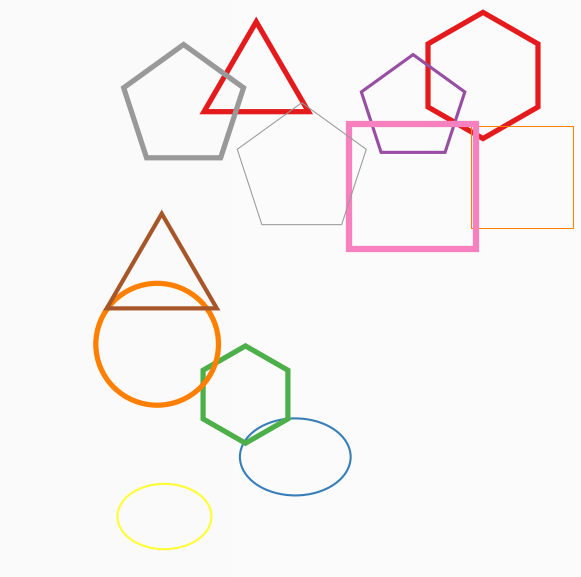[{"shape": "hexagon", "thickness": 2.5, "radius": 0.55, "center": [0.831, 0.868]}, {"shape": "triangle", "thickness": 2.5, "radius": 0.52, "center": [0.441, 0.858]}, {"shape": "oval", "thickness": 1, "radius": 0.48, "center": [0.508, 0.208]}, {"shape": "hexagon", "thickness": 2.5, "radius": 0.42, "center": [0.422, 0.316]}, {"shape": "pentagon", "thickness": 1.5, "radius": 0.47, "center": [0.711, 0.811]}, {"shape": "square", "thickness": 0.5, "radius": 0.44, "center": [0.898, 0.692]}, {"shape": "circle", "thickness": 2.5, "radius": 0.53, "center": [0.27, 0.403]}, {"shape": "oval", "thickness": 1, "radius": 0.4, "center": [0.283, 0.105]}, {"shape": "triangle", "thickness": 2, "radius": 0.55, "center": [0.278, 0.52]}, {"shape": "square", "thickness": 3, "radius": 0.55, "center": [0.71, 0.676]}, {"shape": "pentagon", "thickness": 0.5, "radius": 0.58, "center": [0.519, 0.705]}, {"shape": "pentagon", "thickness": 2.5, "radius": 0.54, "center": [0.316, 0.814]}]